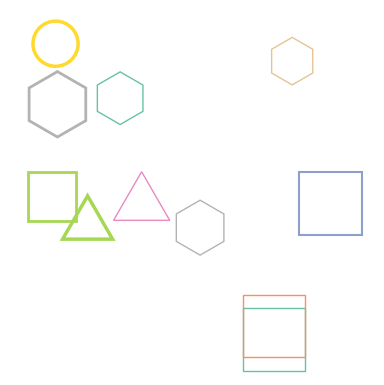[{"shape": "hexagon", "thickness": 1, "radius": 0.34, "center": [0.312, 0.745]}, {"shape": "square", "thickness": 1, "radius": 0.41, "center": [0.711, 0.117]}, {"shape": "square", "thickness": 1, "radius": 0.4, "center": [0.712, 0.154]}, {"shape": "square", "thickness": 1.5, "radius": 0.41, "center": [0.859, 0.472]}, {"shape": "triangle", "thickness": 1, "radius": 0.42, "center": [0.368, 0.47]}, {"shape": "triangle", "thickness": 2.5, "radius": 0.37, "center": [0.228, 0.416]}, {"shape": "square", "thickness": 2, "radius": 0.32, "center": [0.135, 0.489]}, {"shape": "circle", "thickness": 2.5, "radius": 0.29, "center": [0.144, 0.887]}, {"shape": "hexagon", "thickness": 1, "radius": 0.31, "center": [0.759, 0.841]}, {"shape": "hexagon", "thickness": 1, "radius": 0.36, "center": [0.52, 0.409]}, {"shape": "hexagon", "thickness": 2, "radius": 0.42, "center": [0.149, 0.729]}]